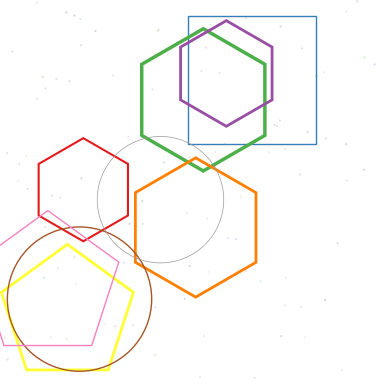[{"shape": "hexagon", "thickness": 1.5, "radius": 0.67, "center": [0.216, 0.507]}, {"shape": "square", "thickness": 1, "radius": 0.83, "center": [0.655, 0.792]}, {"shape": "hexagon", "thickness": 2.5, "radius": 0.92, "center": [0.528, 0.741]}, {"shape": "hexagon", "thickness": 2, "radius": 0.69, "center": [0.588, 0.809]}, {"shape": "hexagon", "thickness": 2, "radius": 0.9, "center": [0.508, 0.409]}, {"shape": "pentagon", "thickness": 2, "radius": 0.9, "center": [0.175, 0.185]}, {"shape": "circle", "thickness": 1, "radius": 0.94, "center": [0.207, 0.223]}, {"shape": "pentagon", "thickness": 1, "radius": 0.97, "center": [0.124, 0.259]}, {"shape": "circle", "thickness": 0.5, "radius": 0.82, "center": [0.417, 0.481]}]